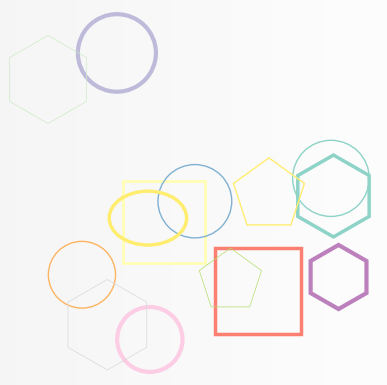[{"shape": "hexagon", "thickness": 2.5, "radius": 0.53, "center": [0.861, 0.491]}, {"shape": "circle", "thickness": 1, "radius": 0.49, "center": [0.854, 0.537]}, {"shape": "square", "thickness": 2, "radius": 0.53, "center": [0.423, 0.422]}, {"shape": "circle", "thickness": 3, "radius": 0.5, "center": [0.302, 0.862]}, {"shape": "square", "thickness": 2.5, "radius": 0.56, "center": [0.666, 0.243]}, {"shape": "circle", "thickness": 1, "radius": 0.48, "center": [0.503, 0.477]}, {"shape": "circle", "thickness": 1, "radius": 0.43, "center": [0.211, 0.286]}, {"shape": "pentagon", "thickness": 0.5, "radius": 0.42, "center": [0.595, 0.271]}, {"shape": "circle", "thickness": 3, "radius": 0.42, "center": [0.387, 0.118]}, {"shape": "hexagon", "thickness": 0.5, "radius": 0.59, "center": [0.277, 0.157]}, {"shape": "hexagon", "thickness": 3, "radius": 0.42, "center": [0.874, 0.281]}, {"shape": "hexagon", "thickness": 0.5, "radius": 0.57, "center": [0.124, 0.794]}, {"shape": "pentagon", "thickness": 1, "radius": 0.48, "center": [0.694, 0.494]}, {"shape": "oval", "thickness": 2.5, "radius": 0.5, "center": [0.382, 0.434]}]